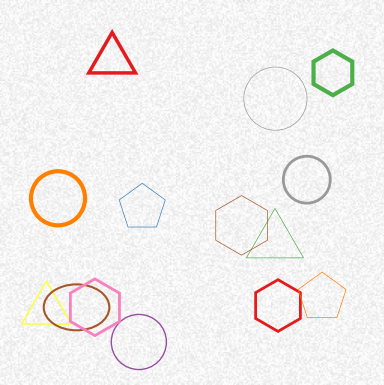[{"shape": "hexagon", "thickness": 2, "radius": 0.34, "center": [0.722, 0.206]}, {"shape": "triangle", "thickness": 2.5, "radius": 0.35, "center": [0.291, 0.846]}, {"shape": "pentagon", "thickness": 0.5, "radius": 0.31, "center": [0.369, 0.461]}, {"shape": "hexagon", "thickness": 3, "radius": 0.29, "center": [0.865, 0.811]}, {"shape": "triangle", "thickness": 0.5, "radius": 0.43, "center": [0.714, 0.373]}, {"shape": "circle", "thickness": 1, "radius": 0.36, "center": [0.361, 0.112]}, {"shape": "circle", "thickness": 3, "radius": 0.35, "center": [0.151, 0.485]}, {"shape": "pentagon", "thickness": 0.5, "radius": 0.33, "center": [0.837, 0.228]}, {"shape": "triangle", "thickness": 1, "radius": 0.37, "center": [0.121, 0.196]}, {"shape": "oval", "thickness": 1.5, "radius": 0.43, "center": [0.199, 0.202]}, {"shape": "hexagon", "thickness": 0.5, "radius": 0.39, "center": [0.627, 0.415]}, {"shape": "hexagon", "thickness": 2, "radius": 0.37, "center": [0.247, 0.202]}, {"shape": "circle", "thickness": 2, "radius": 0.3, "center": [0.797, 0.533]}, {"shape": "circle", "thickness": 0.5, "radius": 0.41, "center": [0.715, 0.744]}]